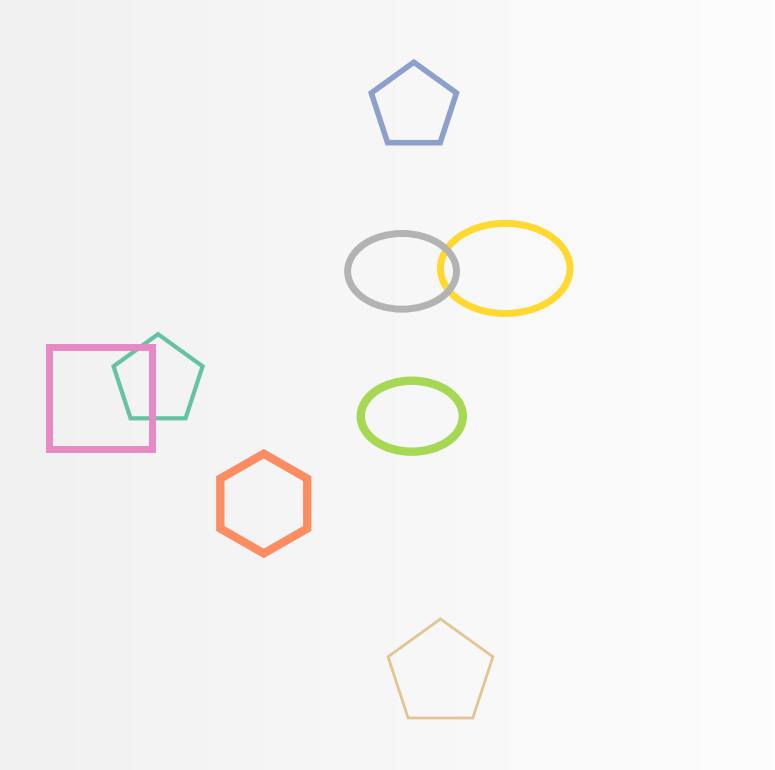[{"shape": "pentagon", "thickness": 1.5, "radius": 0.3, "center": [0.204, 0.506]}, {"shape": "hexagon", "thickness": 3, "radius": 0.32, "center": [0.34, 0.346]}, {"shape": "pentagon", "thickness": 2, "radius": 0.29, "center": [0.534, 0.861]}, {"shape": "square", "thickness": 2.5, "radius": 0.33, "center": [0.13, 0.483]}, {"shape": "oval", "thickness": 3, "radius": 0.33, "center": [0.531, 0.459]}, {"shape": "oval", "thickness": 2.5, "radius": 0.42, "center": [0.652, 0.651]}, {"shape": "pentagon", "thickness": 1, "radius": 0.36, "center": [0.568, 0.125]}, {"shape": "oval", "thickness": 2.5, "radius": 0.35, "center": [0.519, 0.648]}]